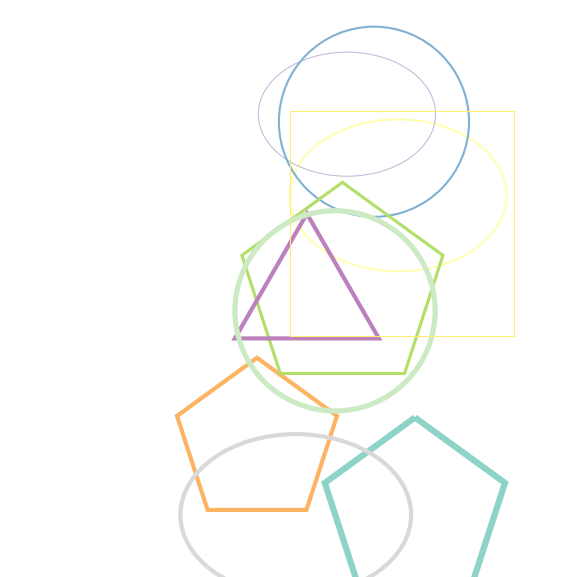[{"shape": "pentagon", "thickness": 3, "radius": 0.82, "center": [0.718, 0.112]}, {"shape": "oval", "thickness": 1, "radius": 0.94, "center": [0.689, 0.661]}, {"shape": "oval", "thickness": 0.5, "radius": 0.77, "center": [0.601, 0.801]}, {"shape": "circle", "thickness": 1, "radius": 0.82, "center": [0.648, 0.788]}, {"shape": "pentagon", "thickness": 2, "radius": 0.73, "center": [0.445, 0.234]}, {"shape": "pentagon", "thickness": 1.5, "radius": 0.91, "center": [0.593, 0.5]}, {"shape": "oval", "thickness": 2, "radius": 1.0, "center": [0.512, 0.108]}, {"shape": "triangle", "thickness": 2, "radius": 0.72, "center": [0.531, 0.485]}, {"shape": "circle", "thickness": 2.5, "radius": 0.87, "center": [0.58, 0.461]}, {"shape": "square", "thickness": 0.5, "radius": 0.97, "center": [0.696, 0.612]}]